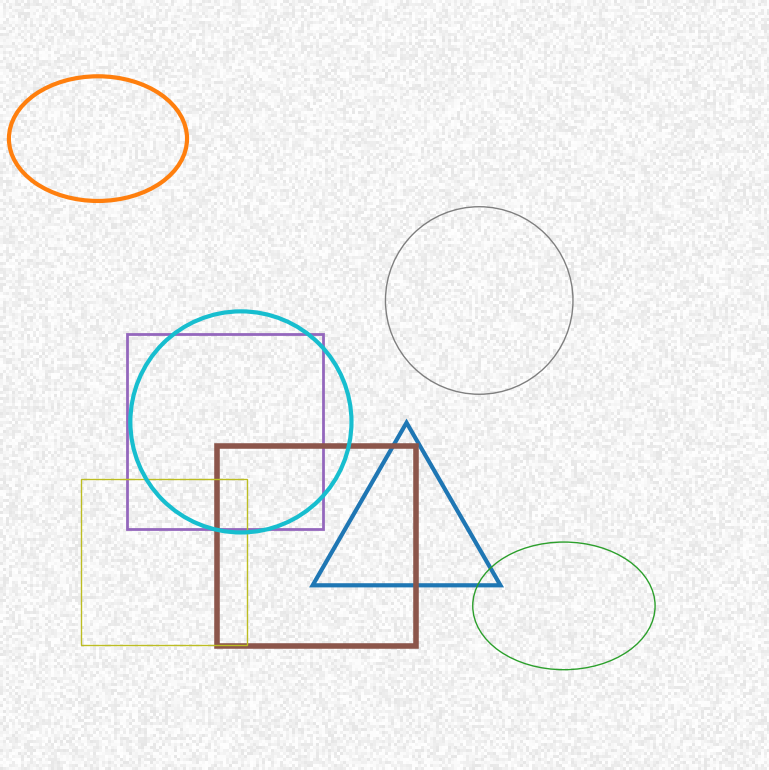[{"shape": "triangle", "thickness": 1.5, "radius": 0.7, "center": [0.528, 0.31]}, {"shape": "oval", "thickness": 1.5, "radius": 0.58, "center": [0.127, 0.82]}, {"shape": "oval", "thickness": 0.5, "radius": 0.59, "center": [0.732, 0.213]}, {"shape": "square", "thickness": 1, "radius": 0.63, "center": [0.293, 0.439]}, {"shape": "square", "thickness": 2, "radius": 0.65, "center": [0.411, 0.291]}, {"shape": "circle", "thickness": 0.5, "radius": 0.61, "center": [0.622, 0.61]}, {"shape": "square", "thickness": 0.5, "radius": 0.54, "center": [0.213, 0.27]}, {"shape": "circle", "thickness": 1.5, "radius": 0.72, "center": [0.313, 0.452]}]